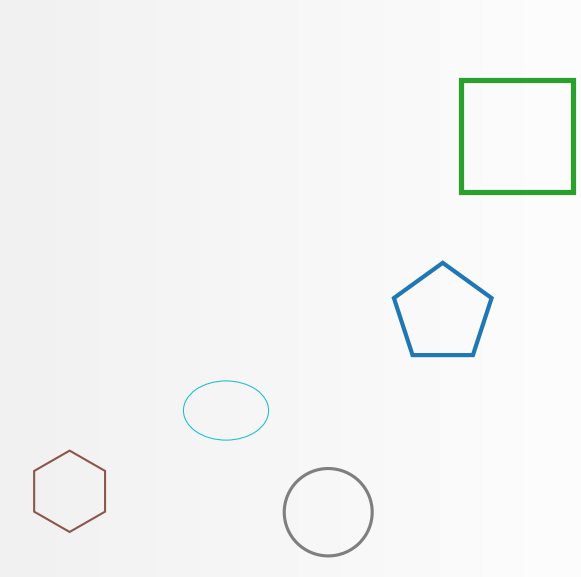[{"shape": "pentagon", "thickness": 2, "radius": 0.44, "center": [0.762, 0.456]}, {"shape": "square", "thickness": 2.5, "radius": 0.48, "center": [0.89, 0.764]}, {"shape": "hexagon", "thickness": 1, "radius": 0.35, "center": [0.12, 0.148]}, {"shape": "circle", "thickness": 1.5, "radius": 0.38, "center": [0.565, 0.112]}, {"shape": "oval", "thickness": 0.5, "radius": 0.37, "center": [0.389, 0.288]}]